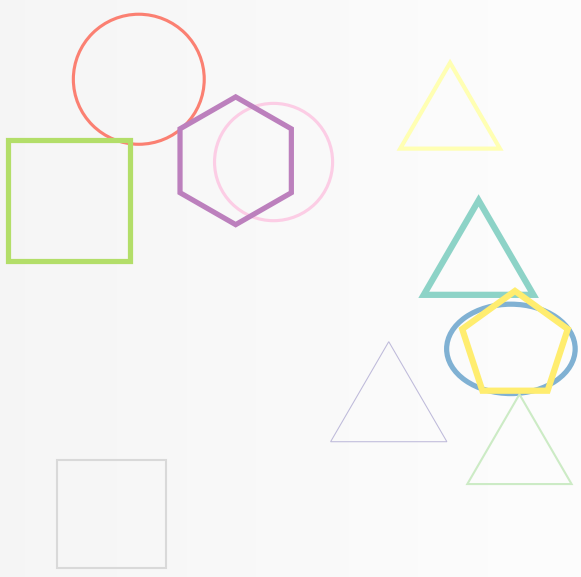[{"shape": "triangle", "thickness": 3, "radius": 0.54, "center": [0.823, 0.543]}, {"shape": "triangle", "thickness": 2, "radius": 0.5, "center": [0.774, 0.791]}, {"shape": "triangle", "thickness": 0.5, "radius": 0.58, "center": [0.669, 0.292]}, {"shape": "circle", "thickness": 1.5, "radius": 0.56, "center": [0.239, 0.862]}, {"shape": "oval", "thickness": 2.5, "radius": 0.55, "center": [0.879, 0.395]}, {"shape": "square", "thickness": 2.5, "radius": 0.53, "center": [0.119, 0.652]}, {"shape": "circle", "thickness": 1.5, "radius": 0.51, "center": [0.471, 0.719]}, {"shape": "square", "thickness": 1, "radius": 0.47, "center": [0.192, 0.109]}, {"shape": "hexagon", "thickness": 2.5, "radius": 0.55, "center": [0.405, 0.721]}, {"shape": "triangle", "thickness": 1, "radius": 0.52, "center": [0.894, 0.213]}, {"shape": "pentagon", "thickness": 3, "radius": 0.48, "center": [0.886, 0.4]}]